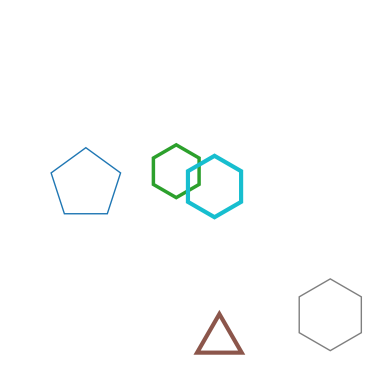[{"shape": "pentagon", "thickness": 1, "radius": 0.47, "center": [0.223, 0.522]}, {"shape": "hexagon", "thickness": 2.5, "radius": 0.34, "center": [0.458, 0.555]}, {"shape": "triangle", "thickness": 3, "radius": 0.33, "center": [0.57, 0.117]}, {"shape": "hexagon", "thickness": 1, "radius": 0.47, "center": [0.858, 0.182]}, {"shape": "hexagon", "thickness": 3, "radius": 0.4, "center": [0.557, 0.516]}]